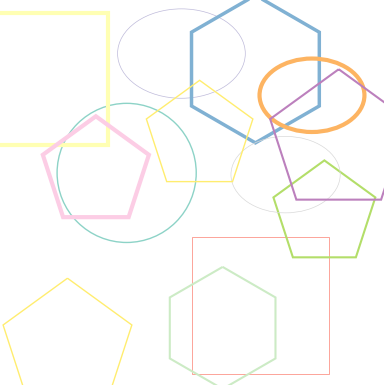[{"shape": "circle", "thickness": 1, "radius": 0.9, "center": [0.329, 0.551]}, {"shape": "square", "thickness": 3, "radius": 0.86, "center": [0.11, 0.794]}, {"shape": "oval", "thickness": 0.5, "radius": 0.83, "center": [0.471, 0.861]}, {"shape": "square", "thickness": 0.5, "radius": 0.89, "center": [0.677, 0.206]}, {"shape": "hexagon", "thickness": 2.5, "radius": 0.96, "center": [0.663, 0.821]}, {"shape": "oval", "thickness": 3, "radius": 0.68, "center": [0.81, 0.753]}, {"shape": "pentagon", "thickness": 1.5, "radius": 0.7, "center": [0.843, 0.444]}, {"shape": "pentagon", "thickness": 3, "radius": 0.72, "center": [0.249, 0.553]}, {"shape": "oval", "thickness": 0.5, "radius": 0.71, "center": [0.742, 0.546]}, {"shape": "pentagon", "thickness": 1.5, "radius": 0.94, "center": [0.88, 0.633]}, {"shape": "hexagon", "thickness": 1.5, "radius": 0.79, "center": [0.578, 0.148]}, {"shape": "pentagon", "thickness": 1, "radius": 0.73, "center": [0.518, 0.646]}, {"shape": "pentagon", "thickness": 1, "radius": 0.88, "center": [0.175, 0.102]}]